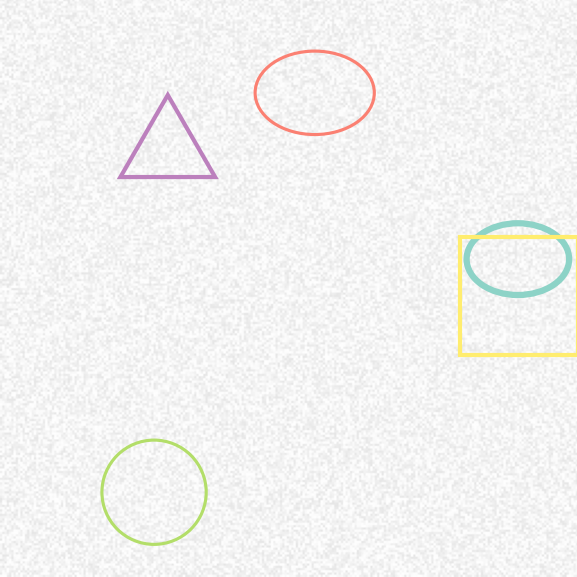[{"shape": "oval", "thickness": 3, "radius": 0.44, "center": [0.897, 0.55]}, {"shape": "oval", "thickness": 1.5, "radius": 0.52, "center": [0.545, 0.838]}, {"shape": "circle", "thickness": 1.5, "radius": 0.45, "center": [0.267, 0.147]}, {"shape": "triangle", "thickness": 2, "radius": 0.47, "center": [0.291, 0.74]}, {"shape": "square", "thickness": 2, "radius": 0.51, "center": [0.899, 0.487]}]